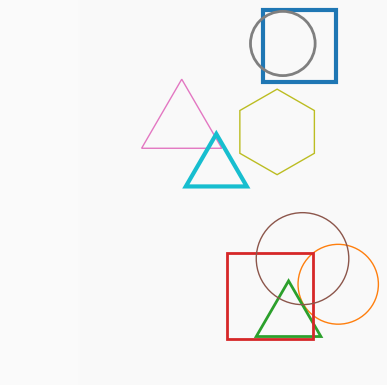[{"shape": "square", "thickness": 3, "radius": 0.47, "center": [0.772, 0.88]}, {"shape": "circle", "thickness": 1, "radius": 0.52, "center": [0.873, 0.262]}, {"shape": "triangle", "thickness": 2, "radius": 0.48, "center": [0.745, 0.174]}, {"shape": "square", "thickness": 2, "radius": 0.56, "center": [0.696, 0.231]}, {"shape": "circle", "thickness": 1, "radius": 0.6, "center": [0.781, 0.328]}, {"shape": "triangle", "thickness": 1, "radius": 0.6, "center": [0.469, 0.675]}, {"shape": "circle", "thickness": 2, "radius": 0.42, "center": [0.73, 0.887]}, {"shape": "hexagon", "thickness": 1, "radius": 0.56, "center": [0.715, 0.657]}, {"shape": "triangle", "thickness": 3, "radius": 0.45, "center": [0.558, 0.561]}]